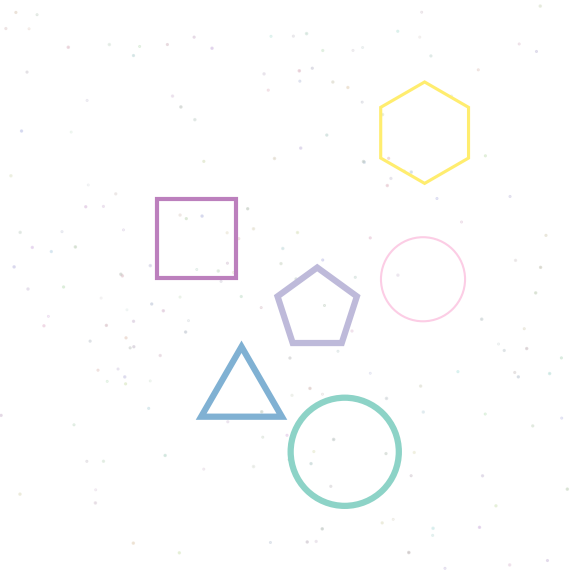[{"shape": "circle", "thickness": 3, "radius": 0.47, "center": [0.597, 0.217]}, {"shape": "pentagon", "thickness": 3, "radius": 0.36, "center": [0.549, 0.464]}, {"shape": "triangle", "thickness": 3, "radius": 0.4, "center": [0.418, 0.318]}, {"shape": "circle", "thickness": 1, "radius": 0.36, "center": [0.732, 0.516]}, {"shape": "square", "thickness": 2, "radius": 0.34, "center": [0.34, 0.586]}, {"shape": "hexagon", "thickness": 1.5, "radius": 0.44, "center": [0.735, 0.769]}]